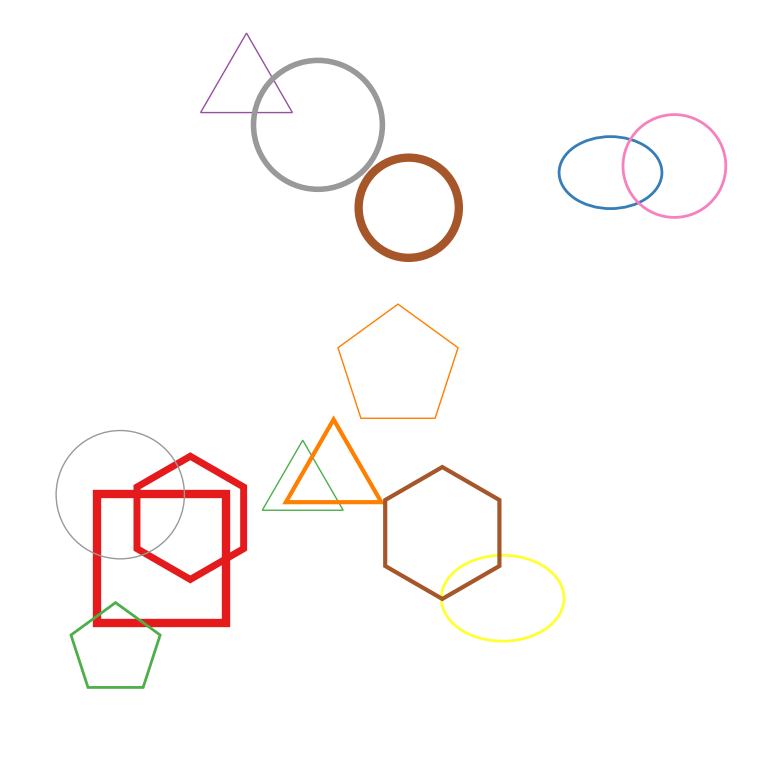[{"shape": "hexagon", "thickness": 2.5, "radius": 0.4, "center": [0.247, 0.327]}, {"shape": "square", "thickness": 3, "radius": 0.42, "center": [0.21, 0.275]}, {"shape": "oval", "thickness": 1, "radius": 0.33, "center": [0.793, 0.776]}, {"shape": "pentagon", "thickness": 1, "radius": 0.3, "center": [0.15, 0.156]}, {"shape": "triangle", "thickness": 0.5, "radius": 0.3, "center": [0.393, 0.368]}, {"shape": "triangle", "thickness": 0.5, "radius": 0.34, "center": [0.32, 0.888]}, {"shape": "pentagon", "thickness": 0.5, "radius": 0.41, "center": [0.517, 0.523]}, {"shape": "triangle", "thickness": 1.5, "radius": 0.36, "center": [0.433, 0.384]}, {"shape": "oval", "thickness": 1, "radius": 0.4, "center": [0.653, 0.223]}, {"shape": "circle", "thickness": 3, "radius": 0.33, "center": [0.531, 0.73]}, {"shape": "hexagon", "thickness": 1.5, "radius": 0.43, "center": [0.574, 0.308]}, {"shape": "circle", "thickness": 1, "radius": 0.33, "center": [0.876, 0.784]}, {"shape": "circle", "thickness": 2, "radius": 0.42, "center": [0.413, 0.838]}, {"shape": "circle", "thickness": 0.5, "radius": 0.42, "center": [0.156, 0.358]}]